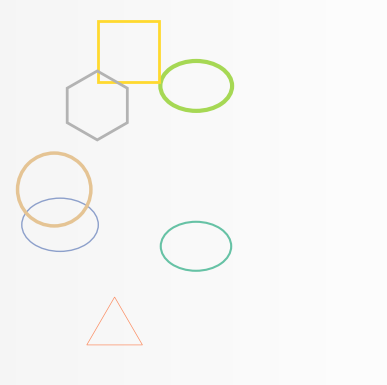[{"shape": "oval", "thickness": 1.5, "radius": 0.45, "center": [0.506, 0.36]}, {"shape": "triangle", "thickness": 0.5, "radius": 0.41, "center": [0.296, 0.146]}, {"shape": "oval", "thickness": 1, "radius": 0.49, "center": [0.155, 0.416]}, {"shape": "oval", "thickness": 3, "radius": 0.46, "center": [0.506, 0.777]}, {"shape": "square", "thickness": 2, "radius": 0.4, "center": [0.332, 0.866]}, {"shape": "circle", "thickness": 2.5, "radius": 0.47, "center": [0.14, 0.508]}, {"shape": "hexagon", "thickness": 2, "radius": 0.45, "center": [0.251, 0.726]}]